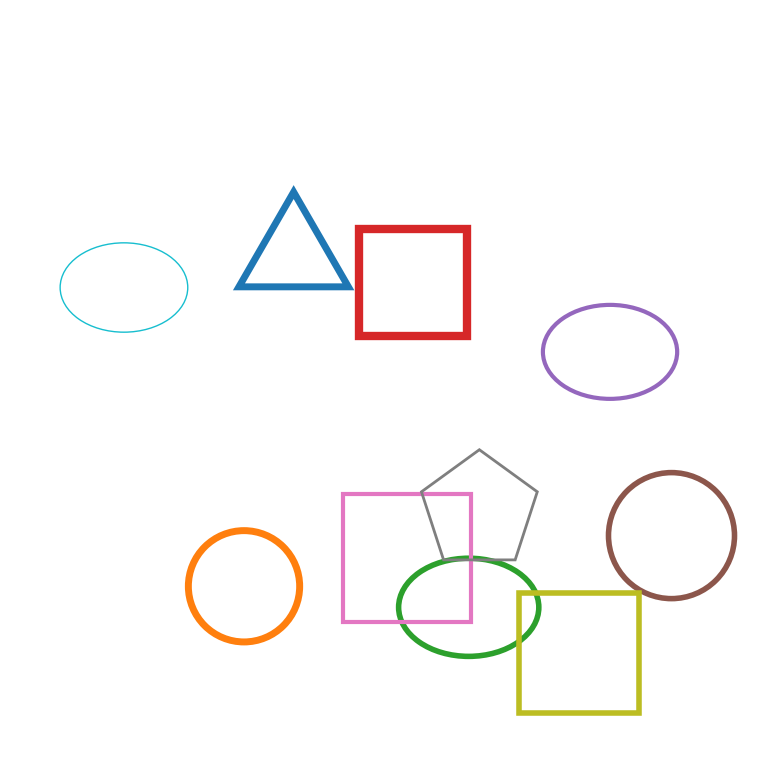[{"shape": "triangle", "thickness": 2.5, "radius": 0.41, "center": [0.381, 0.669]}, {"shape": "circle", "thickness": 2.5, "radius": 0.36, "center": [0.317, 0.239]}, {"shape": "oval", "thickness": 2, "radius": 0.46, "center": [0.609, 0.211]}, {"shape": "square", "thickness": 3, "radius": 0.35, "center": [0.536, 0.633]}, {"shape": "oval", "thickness": 1.5, "radius": 0.44, "center": [0.792, 0.543]}, {"shape": "circle", "thickness": 2, "radius": 0.41, "center": [0.872, 0.304]}, {"shape": "square", "thickness": 1.5, "radius": 0.41, "center": [0.528, 0.275]}, {"shape": "pentagon", "thickness": 1, "radius": 0.4, "center": [0.623, 0.337]}, {"shape": "square", "thickness": 2, "radius": 0.39, "center": [0.752, 0.152]}, {"shape": "oval", "thickness": 0.5, "radius": 0.41, "center": [0.161, 0.627]}]